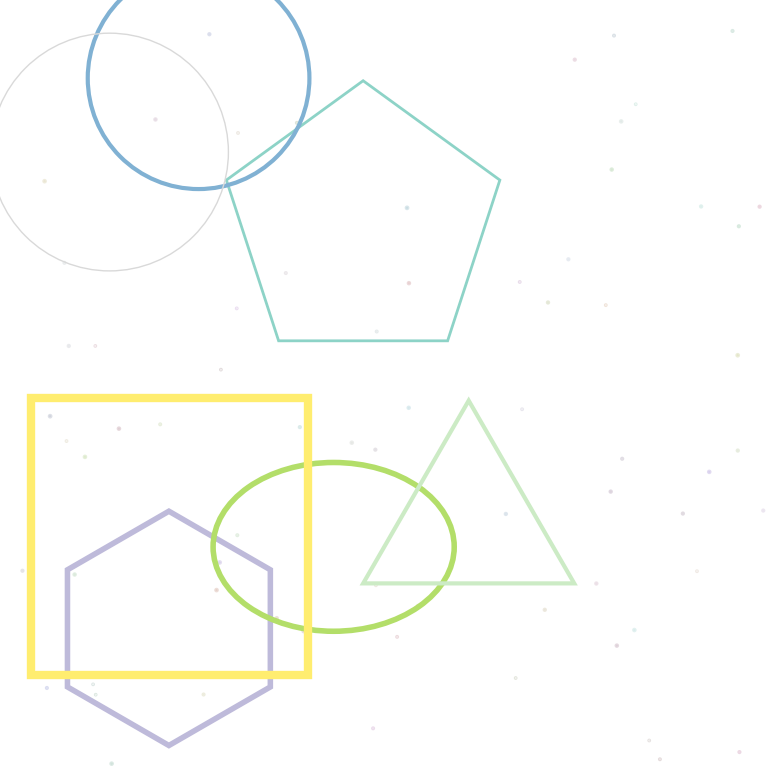[{"shape": "pentagon", "thickness": 1, "radius": 0.93, "center": [0.472, 0.708]}, {"shape": "hexagon", "thickness": 2, "radius": 0.76, "center": [0.219, 0.184]}, {"shape": "circle", "thickness": 1.5, "radius": 0.72, "center": [0.258, 0.898]}, {"shape": "oval", "thickness": 2, "radius": 0.78, "center": [0.433, 0.29]}, {"shape": "circle", "thickness": 0.5, "radius": 0.77, "center": [0.142, 0.803]}, {"shape": "triangle", "thickness": 1.5, "radius": 0.79, "center": [0.609, 0.321]}, {"shape": "square", "thickness": 3, "radius": 0.9, "center": [0.221, 0.304]}]